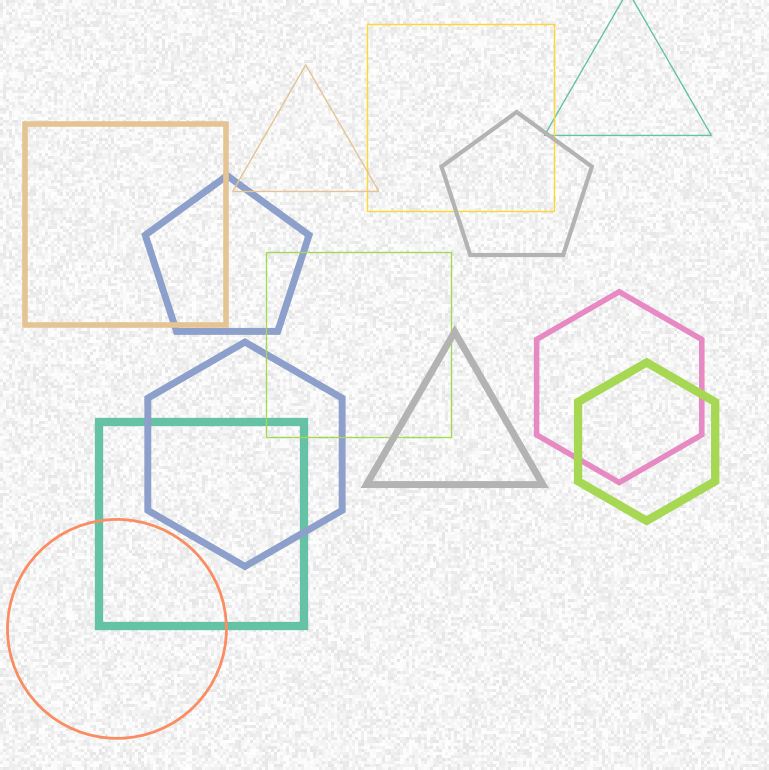[{"shape": "triangle", "thickness": 0.5, "radius": 0.63, "center": [0.815, 0.887]}, {"shape": "square", "thickness": 3, "radius": 0.67, "center": [0.261, 0.319]}, {"shape": "circle", "thickness": 1, "radius": 0.71, "center": [0.152, 0.183]}, {"shape": "hexagon", "thickness": 2.5, "radius": 0.73, "center": [0.318, 0.41]}, {"shape": "pentagon", "thickness": 2.5, "radius": 0.56, "center": [0.295, 0.66]}, {"shape": "hexagon", "thickness": 2, "radius": 0.62, "center": [0.804, 0.497]}, {"shape": "hexagon", "thickness": 3, "radius": 0.51, "center": [0.84, 0.426]}, {"shape": "square", "thickness": 0.5, "radius": 0.6, "center": [0.466, 0.552]}, {"shape": "square", "thickness": 0.5, "radius": 0.61, "center": [0.598, 0.848]}, {"shape": "square", "thickness": 2, "radius": 0.65, "center": [0.162, 0.708]}, {"shape": "triangle", "thickness": 0.5, "radius": 0.55, "center": [0.397, 0.806]}, {"shape": "triangle", "thickness": 2.5, "radius": 0.66, "center": [0.591, 0.437]}, {"shape": "pentagon", "thickness": 1.5, "radius": 0.51, "center": [0.671, 0.752]}]